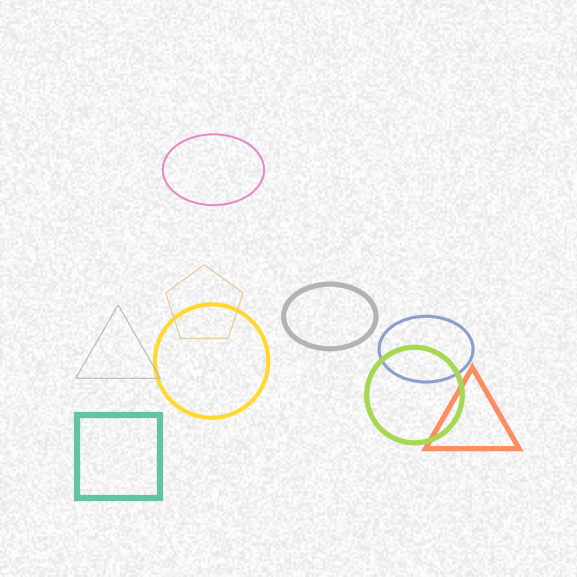[{"shape": "square", "thickness": 3, "radius": 0.36, "center": [0.205, 0.209]}, {"shape": "triangle", "thickness": 2.5, "radius": 0.47, "center": [0.818, 0.269]}, {"shape": "oval", "thickness": 1.5, "radius": 0.41, "center": [0.738, 0.395]}, {"shape": "oval", "thickness": 1, "radius": 0.44, "center": [0.37, 0.705]}, {"shape": "circle", "thickness": 2.5, "radius": 0.41, "center": [0.718, 0.315]}, {"shape": "circle", "thickness": 2, "radius": 0.49, "center": [0.366, 0.374]}, {"shape": "pentagon", "thickness": 0.5, "radius": 0.35, "center": [0.354, 0.47]}, {"shape": "triangle", "thickness": 0.5, "radius": 0.42, "center": [0.204, 0.387]}, {"shape": "oval", "thickness": 2.5, "radius": 0.4, "center": [0.571, 0.451]}]